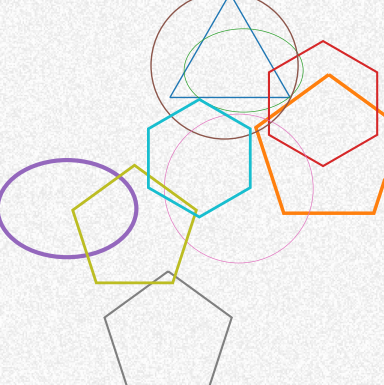[{"shape": "triangle", "thickness": 1, "radius": 0.9, "center": [0.597, 0.837]}, {"shape": "pentagon", "thickness": 2.5, "radius": 0.99, "center": [0.854, 0.607]}, {"shape": "oval", "thickness": 0.5, "radius": 0.77, "center": [0.633, 0.817]}, {"shape": "hexagon", "thickness": 1.5, "radius": 0.81, "center": [0.839, 0.731]}, {"shape": "oval", "thickness": 3, "radius": 0.9, "center": [0.174, 0.458]}, {"shape": "circle", "thickness": 1, "radius": 0.96, "center": [0.583, 0.83]}, {"shape": "circle", "thickness": 0.5, "radius": 0.97, "center": [0.62, 0.51]}, {"shape": "pentagon", "thickness": 1.5, "radius": 0.87, "center": [0.437, 0.122]}, {"shape": "pentagon", "thickness": 2, "radius": 0.84, "center": [0.349, 0.402]}, {"shape": "hexagon", "thickness": 2, "radius": 0.76, "center": [0.518, 0.589]}]